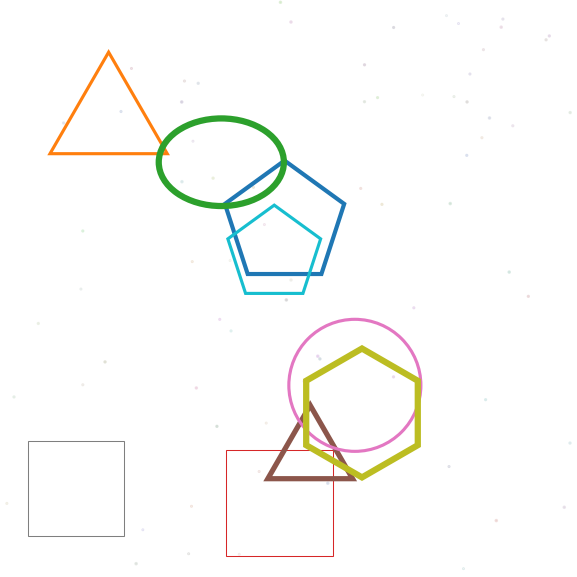[{"shape": "pentagon", "thickness": 2, "radius": 0.54, "center": [0.493, 0.612]}, {"shape": "triangle", "thickness": 1.5, "radius": 0.59, "center": [0.188, 0.792]}, {"shape": "oval", "thickness": 3, "radius": 0.54, "center": [0.383, 0.718]}, {"shape": "square", "thickness": 0.5, "radius": 0.46, "center": [0.484, 0.128]}, {"shape": "triangle", "thickness": 2.5, "radius": 0.42, "center": [0.537, 0.213]}, {"shape": "circle", "thickness": 1.5, "radius": 0.57, "center": [0.614, 0.332]}, {"shape": "square", "thickness": 0.5, "radius": 0.41, "center": [0.131, 0.153]}, {"shape": "hexagon", "thickness": 3, "radius": 0.56, "center": [0.627, 0.284]}, {"shape": "pentagon", "thickness": 1.5, "radius": 0.42, "center": [0.475, 0.559]}]